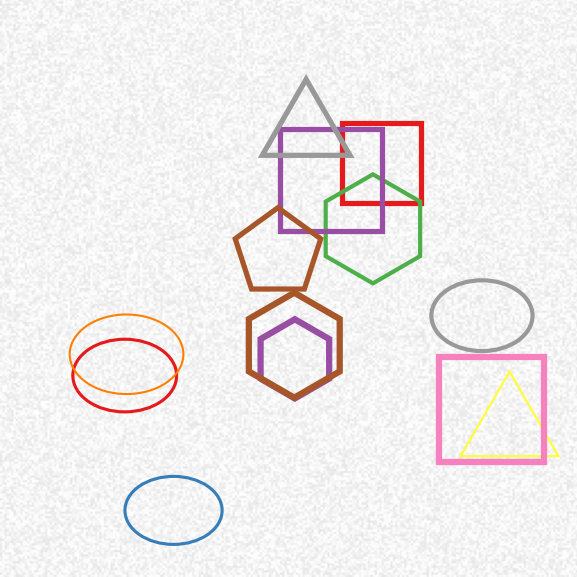[{"shape": "square", "thickness": 2.5, "radius": 0.34, "center": [0.661, 0.717]}, {"shape": "oval", "thickness": 1.5, "radius": 0.45, "center": [0.216, 0.349]}, {"shape": "oval", "thickness": 1.5, "radius": 0.42, "center": [0.3, 0.115]}, {"shape": "hexagon", "thickness": 2, "radius": 0.47, "center": [0.646, 0.603]}, {"shape": "hexagon", "thickness": 3, "radius": 0.34, "center": [0.511, 0.378]}, {"shape": "square", "thickness": 2.5, "radius": 0.44, "center": [0.573, 0.688]}, {"shape": "oval", "thickness": 1, "radius": 0.49, "center": [0.219, 0.386]}, {"shape": "triangle", "thickness": 1, "radius": 0.49, "center": [0.882, 0.258]}, {"shape": "hexagon", "thickness": 3, "radius": 0.45, "center": [0.51, 0.401]}, {"shape": "pentagon", "thickness": 2.5, "radius": 0.39, "center": [0.481, 0.562]}, {"shape": "square", "thickness": 3, "radius": 0.46, "center": [0.851, 0.29]}, {"shape": "triangle", "thickness": 2.5, "radius": 0.44, "center": [0.53, 0.774]}, {"shape": "oval", "thickness": 2, "radius": 0.44, "center": [0.835, 0.452]}]